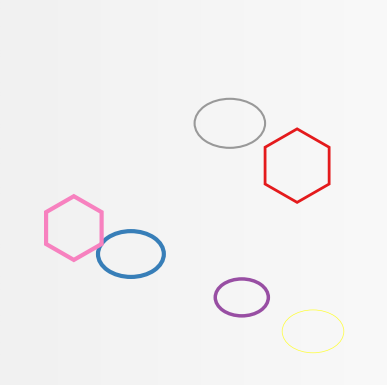[{"shape": "hexagon", "thickness": 2, "radius": 0.48, "center": [0.767, 0.57]}, {"shape": "oval", "thickness": 3, "radius": 0.42, "center": [0.338, 0.34]}, {"shape": "oval", "thickness": 2.5, "radius": 0.34, "center": [0.624, 0.228]}, {"shape": "oval", "thickness": 0.5, "radius": 0.4, "center": [0.808, 0.139]}, {"shape": "hexagon", "thickness": 3, "radius": 0.41, "center": [0.191, 0.408]}, {"shape": "oval", "thickness": 1.5, "radius": 0.45, "center": [0.593, 0.68]}]